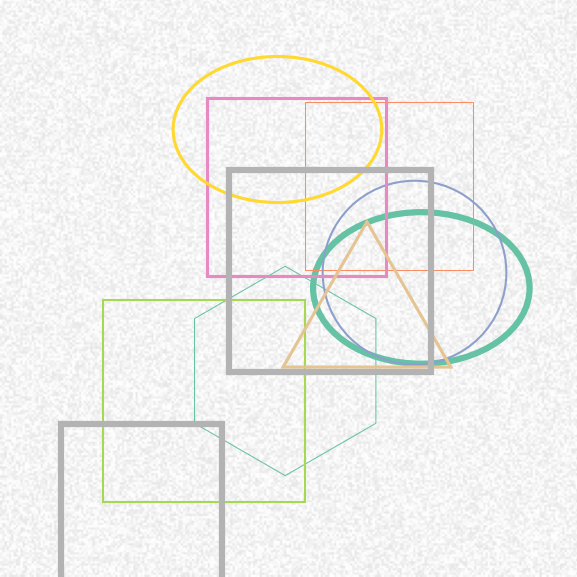[{"shape": "hexagon", "thickness": 0.5, "radius": 0.91, "center": [0.494, 0.357]}, {"shape": "oval", "thickness": 3, "radius": 0.94, "center": [0.73, 0.501]}, {"shape": "square", "thickness": 0.5, "radius": 0.73, "center": [0.673, 0.677]}, {"shape": "circle", "thickness": 1, "radius": 0.8, "center": [0.718, 0.527]}, {"shape": "square", "thickness": 1.5, "radius": 0.77, "center": [0.513, 0.675]}, {"shape": "square", "thickness": 1, "radius": 0.87, "center": [0.354, 0.305]}, {"shape": "oval", "thickness": 1.5, "radius": 0.9, "center": [0.48, 0.775]}, {"shape": "triangle", "thickness": 1.5, "radius": 0.84, "center": [0.635, 0.447]}, {"shape": "square", "thickness": 3, "radius": 0.87, "center": [0.571, 0.53]}, {"shape": "square", "thickness": 3, "radius": 0.7, "center": [0.245, 0.125]}]